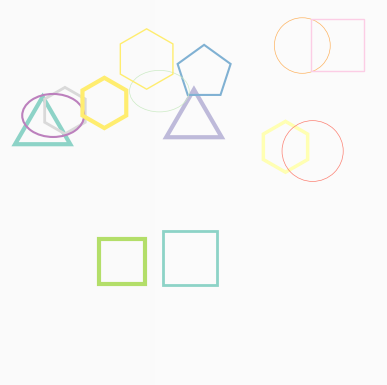[{"shape": "triangle", "thickness": 3, "radius": 0.41, "center": [0.11, 0.667]}, {"shape": "square", "thickness": 2, "radius": 0.35, "center": [0.49, 0.33]}, {"shape": "hexagon", "thickness": 2.5, "radius": 0.33, "center": [0.737, 0.619]}, {"shape": "triangle", "thickness": 3, "radius": 0.41, "center": [0.501, 0.685]}, {"shape": "circle", "thickness": 0.5, "radius": 0.39, "center": [0.807, 0.608]}, {"shape": "pentagon", "thickness": 1.5, "radius": 0.36, "center": [0.527, 0.812]}, {"shape": "circle", "thickness": 0.5, "radius": 0.36, "center": [0.78, 0.882]}, {"shape": "square", "thickness": 3, "radius": 0.3, "center": [0.315, 0.321]}, {"shape": "square", "thickness": 1, "radius": 0.34, "center": [0.872, 0.884]}, {"shape": "hexagon", "thickness": 2, "radius": 0.3, "center": [0.168, 0.713]}, {"shape": "oval", "thickness": 1.5, "radius": 0.4, "center": [0.137, 0.7]}, {"shape": "oval", "thickness": 0.5, "radius": 0.39, "center": [0.411, 0.763]}, {"shape": "hexagon", "thickness": 3, "radius": 0.33, "center": [0.269, 0.733]}, {"shape": "hexagon", "thickness": 1, "radius": 0.39, "center": [0.378, 0.847]}]